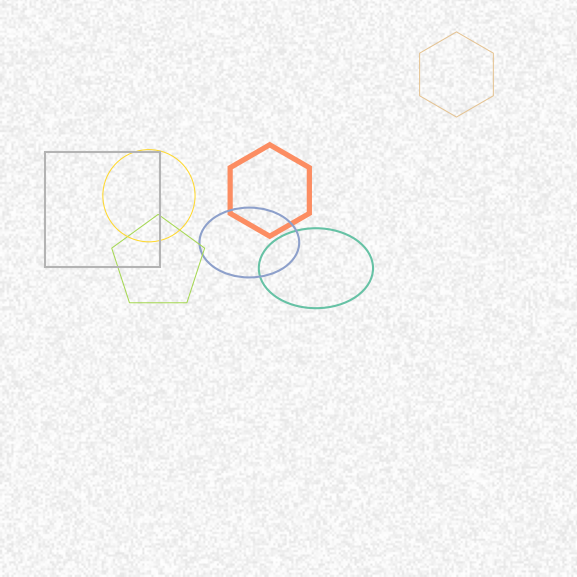[{"shape": "oval", "thickness": 1, "radius": 0.49, "center": [0.547, 0.535]}, {"shape": "hexagon", "thickness": 2.5, "radius": 0.4, "center": [0.467, 0.669]}, {"shape": "oval", "thickness": 1, "radius": 0.43, "center": [0.432, 0.579]}, {"shape": "pentagon", "thickness": 0.5, "radius": 0.42, "center": [0.274, 0.543]}, {"shape": "circle", "thickness": 0.5, "radius": 0.4, "center": [0.258, 0.66]}, {"shape": "hexagon", "thickness": 0.5, "radius": 0.37, "center": [0.79, 0.87]}, {"shape": "square", "thickness": 1, "radius": 0.5, "center": [0.177, 0.637]}]